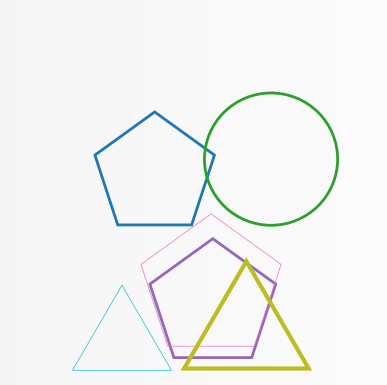[{"shape": "pentagon", "thickness": 2, "radius": 0.81, "center": [0.399, 0.547]}, {"shape": "circle", "thickness": 2, "radius": 0.86, "center": [0.699, 0.587]}, {"shape": "pentagon", "thickness": 2, "radius": 0.85, "center": [0.549, 0.209]}, {"shape": "pentagon", "thickness": 0.5, "radius": 0.95, "center": [0.545, 0.255]}, {"shape": "triangle", "thickness": 3, "radius": 0.93, "center": [0.636, 0.136]}, {"shape": "triangle", "thickness": 0.5, "radius": 0.74, "center": [0.315, 0.112]}]